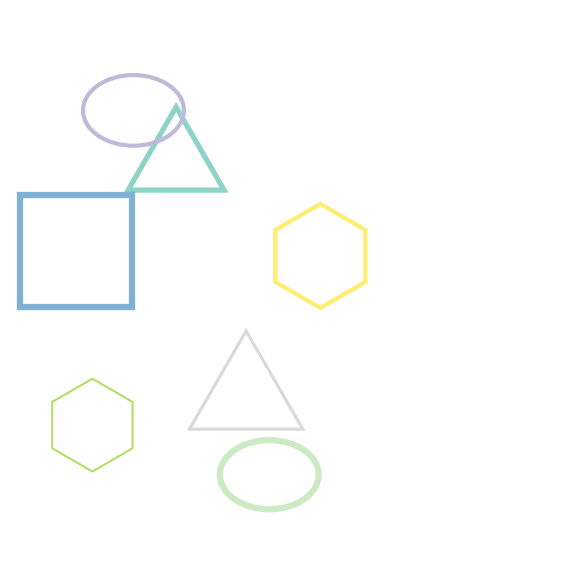[{"shape": "triangle", "thickness": 2.5, "radius": 0.48, "center": [0.305, 0.718]}, {"shape": "oval", "thickness": 2, "radius": 0.44, "center": [0.231, 0.808]}, {"shape": "square", "thickness": 3, "radius": 0.49, "center": [0.132, 0.564]}, {"shape": "hexagon", "thickness": 1, "radius": 0.4, "center": [0.16, 0.263]}, {"shape": "triangle", "thickness": 1.5, "radius": 0.57, "center": [0.426, 0.313]}, {"shape": "oval", "thickness": 3, "radius": 0.43, "center": [0.466, 0.177]}, {"shape": "hexagon", "thickness": 2, "radius": 0.45, "center": [0.555, 0.556]}]